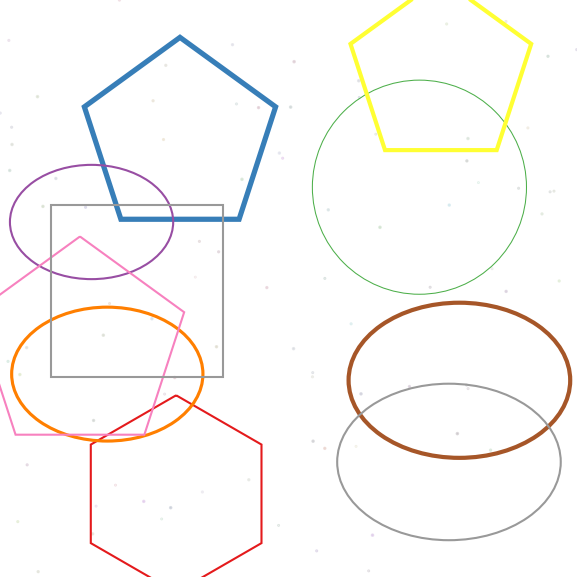[{"shape": "hexagon", "thickness": 1, "radius": 0.85, "center": [0.305, 0.144]}, {"shape": "pentagon", "thickness": 2.5, "radius": 0.87, "center": [0.312, 0.76]}, {"shape": "circle", "thickness": 0.5, "radius": 0.93, "center": [0.726, 0.675]}, {"shape": "oval", "thickness": 1, "radius": 0.71, "center": [0.159, 0.615]}, {"shape": "oval", "thickness": 1.5, "radius": 0.83, "center": [0.186, 0.351]}, {"shape": "pentagon", "thickness": 2, "radius": 0.82, "center": [0.763, 0.872]}, {"shape": "oval", "thickness": 2, "radius": 0.96, "center": [0.795, 0.341]}, {"shape": "pentagon", "thickness": 1, "radius": 0.95, "center": [0.138, 0.4]}, {"shape": "square", "thickness": 1, "radius": 0.74, "center": [0.237, 0.495]}, {"shape": "oval", "thickness": 1, "radius": 0.97, "center": [0.777, 0.199]}]